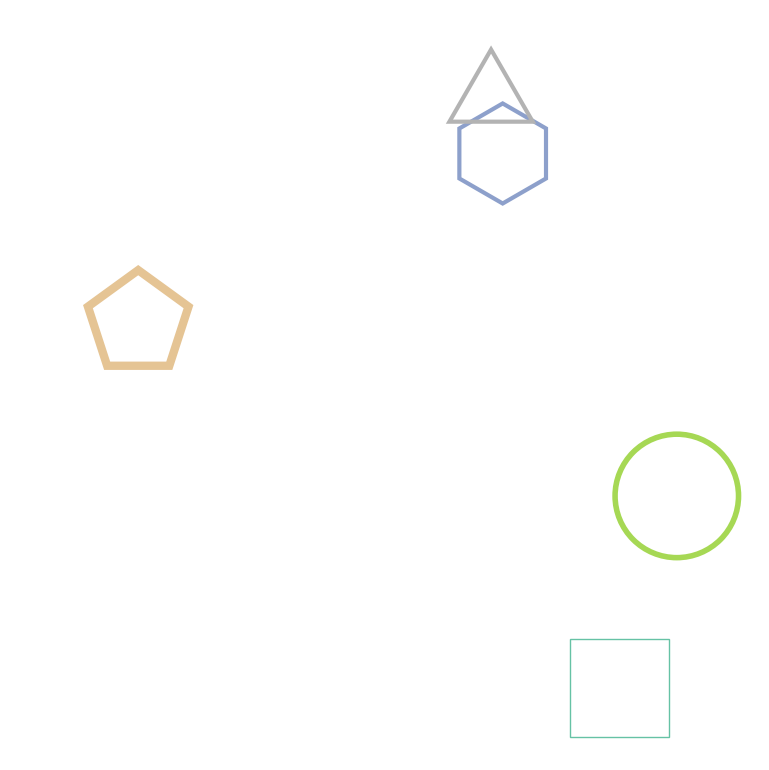[{"shape": "square", "thickness": 0.5, "radius": 0.32, "center": [0.804, 0.107]}, {"shape": "hexagon", "thickness": 1.5, "radius": 0.32, "center": [0.653, 0.801]}, {"shape": "circle", "thickness": 2, "radius": 0.4, "center": [0.879, 0.356]}, {"shape": "pentagon", "thickness": 3, "radius": 0.34, "center": [0.18, 0.581]}, {"shape": "triangle", "thickness": 1.5, "radius": 0.31, "center": [0.638, 0.873]}]